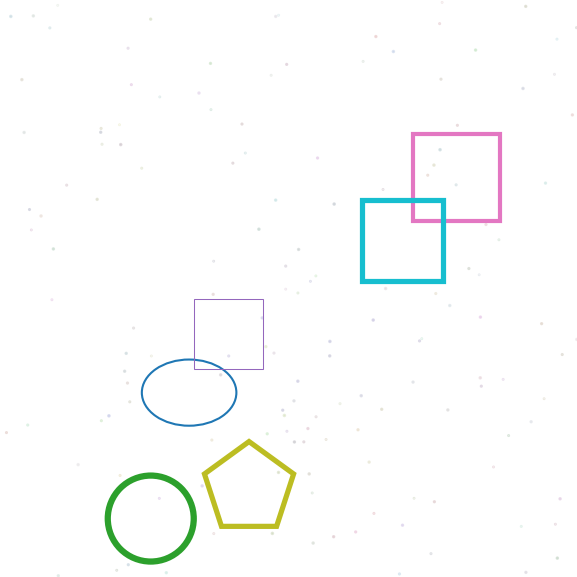[{"shape": "oval", "thickness": 1, "radius": 0.41, "center": [0.327, 0.319]}, {"shape": "circle", "thickness": 3, "radius": 0.37, "center": [0.261, 0.101]}, {"shape": "square", "thickness": 0.5, "radius": 0.3, "center": [0.396, 0.421]}, {"shape": "square", "thickness": 2, "radius": 0.38, "center": [0.79, 0.692]}, {"shape": "pentagon", "thickness": 2.5, "radius": 0.41, "center": [0.431, 0.153]}, {"shape": "square", "thickness": 2.5, "radius": 0.35, "center": [0.697, 0.582]}]